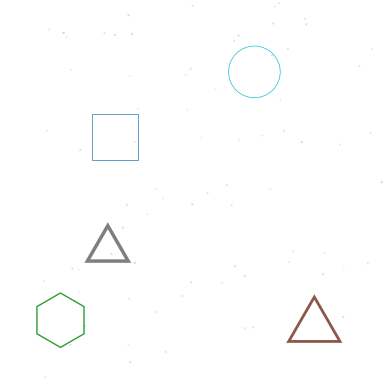[{"shape": "square", "thickness": 0.5, "radius": 0.3, "center": [0.298, 0.644]}, {"shape": "hexagon", "thickness": 1, "radius": 0.35, "center": [0.157, 0.168]}, {"shape": "triangle", "thickness": 2, "radius": 0.38, "center": [0.816, 0.152]}, {"shape": "triangle", "thickness": 2.5, "radius": 0.31, "center": [0.28, 0.353]}, {"shape": "circle", "thickness": 0.5, "radius": 0.34, "center": [0.661, 0.813]}]